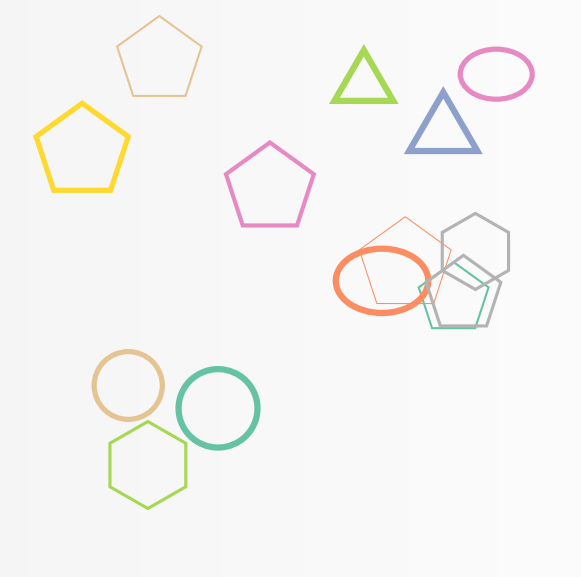[{"shape": "circle", "thickness": 3, "radius": 0.34, "center": [0.375, 0.292]}, {"shape": "pentagon", "thickness": 1, "radius": 0.32, "center": [0.78, 0.482]}, {"shape": "oval", "thickness": 3, "radius": 0.4, "center": [0.657, 0.513]}, {"shape": "pentagon", "thickness": 0.5, "radius": 0.42, "center": [0.697, 0.541]}, {"shape": "triangle", "thickness": 3, "radius": 0.34, "center": [0.763, 0.772]}, {"shape": "oval", "thickness": 2.5, "radius": 0.31, "center": [0.854, 0.871]}, {"shape": "pentagon", "thickness": 2, "radius": 0.4, "center": [0.464, 0.673]}, {"shape": "hexagon", "thickness": 1.5, "radius": 0.38, "center": [0.254, 0.194]}, {"shape": "triangle", "thickness": 3, "radius": 0.29, "center": [0.626, 0.854]}, {"shape": "pentagon", "thickness": 2.5, "radius": 0.42, "center": [0.141, 0.737]}, {"shape": "circle", "thickness": 2.5, "radius": 0.29, "center": [0.221, 0.332]}, {"shape": "pentagon", "thickness": 1, "radius": 0.38, "center": [0.274, 0.895]}, {"shape": "hexagon", "thickness": 1.5, "radius": 0.33, "center": [0.818, 0.564]}, {"shape": "pentagon", "thickness": 1.5, "radius": 0.34, "center": [0.797, 0.489]}]